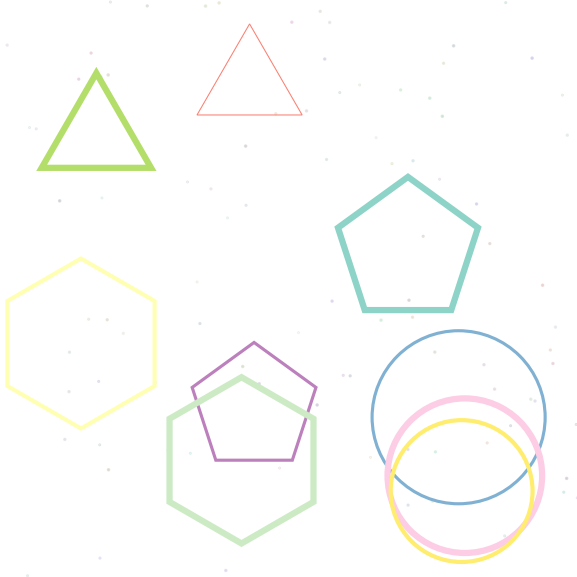[{"shape": "pentagon", "thickness": 3, "radius": 0.64, "center": [0.706, 0.565]}, {"shape": "hexagon", "thickness": 2, "radius": 0.74, "center": [0.14, 0.404]}, {"shape": "triangle", "thickness": 0.5, "radius": 0.53, "center": [0.432, 0.853]}, {"shape": "circle", "thickness": 1.5, "radius": 0.75, "center": [0.794, 0.277]}, {"shape": "triangle", "thickness": 3, "radius": 0.55, "center": [0.167, 0.763]}, {"shape": "circle", "thickness": 3, "radius": 0.67, "center": [0.805, 0.175]}, {"shape": "pentagon", "thickness": 1.5, "radius": 0.56, "center": [0.44, 0.293]}, {"shape": "hexagon", "thickness": 3, "radius": 0.72, "center": [0.418, 0.202]}, {"shape": "circle", "thickness": 2, "radius": 0.61, "center": [0.799, 0.149]}]